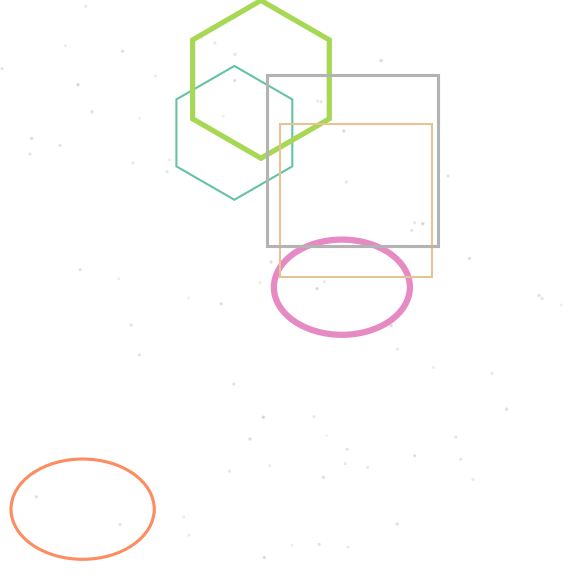[{"shape": "hexagon", "thickness": 1, "radius": 0.58, "center": [0.406, 0.769]}, {"shape": "oval", "thickness": 1.5, "radius": 0.62, "center": [0.143, 0.117]}, {"shape": "oval", "thickness": 3, "radius": 0.59, "center": [0.592, 0.502]}, {"shape": "hexagon", "thickness": 2.5, "radius": 0.68, "center": [0.452, 0.862]}, {"shape": "square", "thickness": 1, "radius": 0.66, "center": [0.616, 0.652]}, {"shape": "square", "thickness": 1.5, "radius": 0.74, "center": [0.61, 0.72]}]